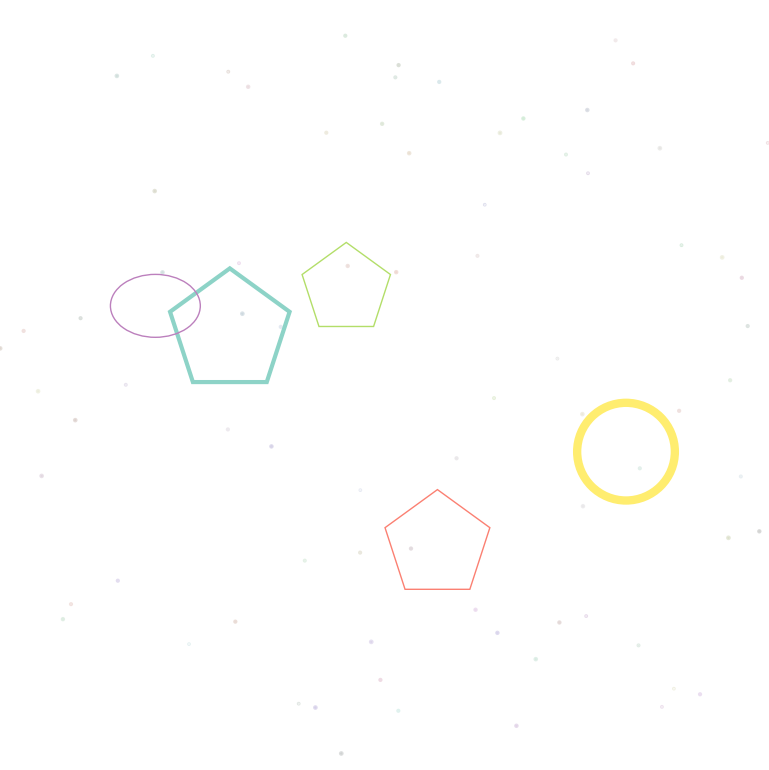[{"shape": "pentagon", "thickness": 1.5, "radius": 0.41, "center": [0.298, 0.57]}, {"shape": "pentagon", "thickness": 0.5, "radius": 0.36, "center": [0.568, 0.293]}, {"shape": "pentagon", "thickness": 0.5, "radius": 0.3, "center": [0.45, 0.625]}, {"shape": "oval", "thickness": 0.5, "radius": 0.29, "center": [0.202, 0.603]}, {"shape": "circle", "thickness": 3, "radius": 0.32, "center": [0.813, 0.413]}]